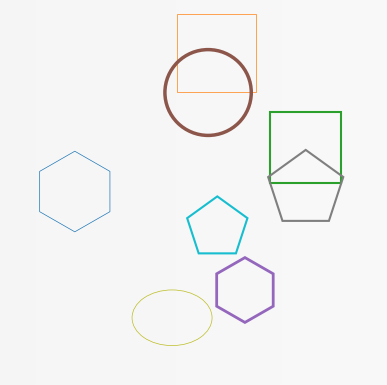[{"shape": "hexagon", "thickness": 0.5, "radius": 0.52, "center": [0.193, 0.503]}, {"shape": "square", "thickness": 0.5, "radius": 0.51, "center": [0.558, 0.862]}, {"shape": "square", "thickness": 1.5, "radius": 0.46, "center": [0.788, 0.617]}, {"shape": "hexagon", "thickness": 2, "radius": 0.42, "center": [0.632, 0.247]}, {"shape": "circle", "thickness": 2.5, "radius": 0.56, "center": [0.537, 0.76]}, {"shape": "pentagon", "thickness": 1.5, "radius": 0.51, "center": [0.789, 0.509]}, {"shape": "oval", "thickness": 0.5, "radius": 0.52, "center": [0.444, 0.175]}, {"shape": "pentagon", "thickness": 1.5, "radius": 0.41, "center": [0.561, 0.408]}]